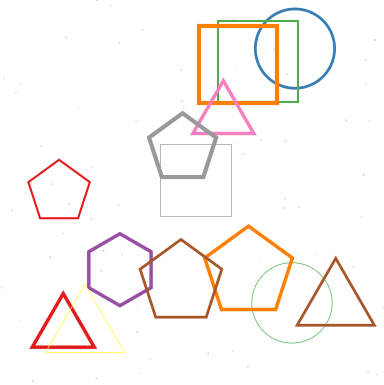[{"shape": "pentagon", "thickness": 1.5, "radius": 0.42, "center": [0.153, 0.501]}, {"shape": "triangle", "thickness": 2.5, "radius": 0.46, "center": [0.164, 0.145]}, {"shape": "circle", "thickness": 2, "radius": 0.51, "center": [0.766, 0.874]}, {"shape": "circle", "thickness": 0.5, "radius": 0.52, "center": [0.758, 0.213]}, {"shape": "square", "thickness": 1.5, "radius": 0.52, "center": [0.67, 0.84]}, {"shape": "hexagon", "thickness": 2.5, "radius": 0.47, "center": [0.312, 0.299]}, {"shape": "pentagon", "thickness": 2.5, "radius": 0.6, "center": [0.646, 0.293]}, {"shape": "square", "thickness": 3, "radius": 0.5, "center": [0.618, 0.832]}, {"shape": "triangle", "thickness": 0.5, "radius": 0.59, "center": [0.221, 0.144]}, {"shape": "pentagon", "thickness": 2, "radius": 0.56, "center": [0.47, 0.266]}, {"shape": "triangle", "thickness": 2, "radius": 0.58, "center": [0.872, 0.213]}, {"shape": "triangle", "thickness": 2.5, "radius": 0.46, "center": [0.58, 0.699]}, {"shape": "pentagon", "thickness": 3, "radius": 0.46, "center": [0.474, 0.614]}, {"shape": "square", "thickness": 0.5, "radius": 0.46, "center": [0.508, 0.532]}]